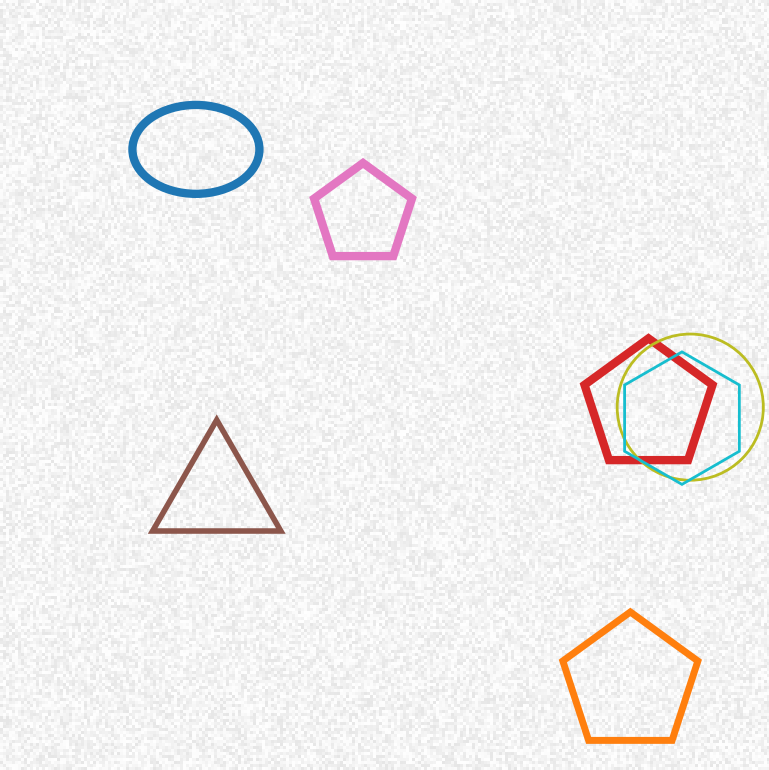[{"shape": "oval", "thickness": 3, "radius": 0.41, "center": [0.254, 0.806]}, {"shape": "pentagon", "thickness": 2.5, "radius": 0.46, "center": [0.819, 0.113]}, {"shape": "pentagon", "thickness": 3, "radius": 0.44, "center": [0.842, 0.473]}, {"shape": "triangle", "thickness": 2, "radius": 0.48, "center": [0.281, 0.358]}, {"shape": "pentagon", "thickness": 3, "radius": 0.33, "center": [0.471, 0.721]}, {"shape": "circle", "thickness": 1, "radius": 0.47, "center": [0.896, 0.471]}, {"shape": "hexagon", "thickness": 1, "radius": 0.43, "center": [0.886, 0.457]}]